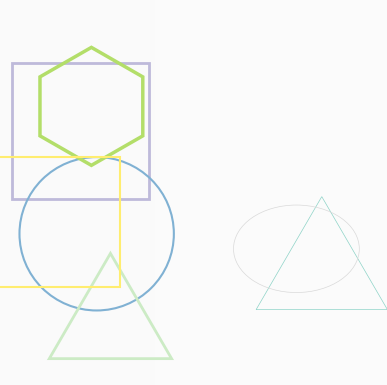[{"shape": "triangle", "thickness": 0.5, "radius": 0.98, "center": [0.83, 0.294]}, {"shape": "square", "thickness": 2, "radius": 0.88, "center": [0.208, 0.659]}, {"shape": "circle", "thickness": 1.5, "radius": 1.0, "center": [0.249, 0.393]}, {"shape": "hexagon", "thickness": 2.5, "radius": 0.77, "center": [0.236, 0.724]}, {"shape": "oval", "thickness": 0.5, "radius": 0.81, "center": [0.765, 0.354]}, {"shape": "triangle", "thickness": 2, "radius": 0.91, "center": [0.285, 0.16]}, {"shape": "square", "thickness": 1.5, "radius": 0.85, "center": [0.139, 0.423]}]